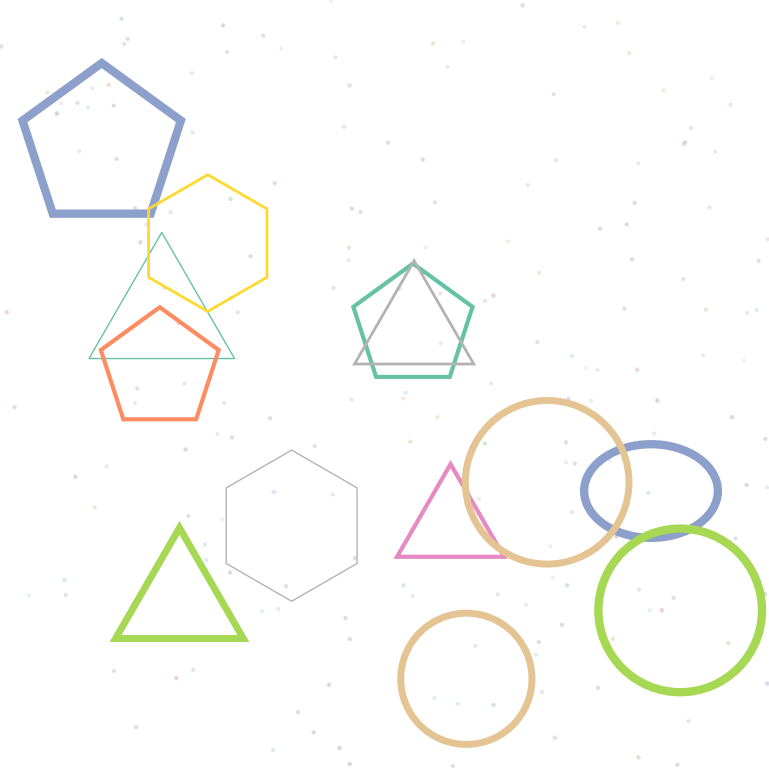[{"shape": "pentagon", "thickness": 1.5, "radius": 0.41, "center": [0.536, 0.576]}, {"shape": "triangle", "thickness": 0.5, "radius": 0.55, "center": [0.21, 0.589]}, {"shape": "pentagon", "thickness": 1.5, "radius": 0.4, "center": [0.207, 0.521]}, {"shape": "oval", "thickness": 3, "radius": 0.43, "center": [0.845, 0.362]}, {"shape": "pentagon", "thickness": 3, "radius": 0.54, "center": [0.132, 0.81]}, {"shape": "triangle", "thickness": 1.5, "radius": 0.4, "center": [0.585, 0.317]}, {"shape": "circle", "thickness": 3, "radius": 0.53, "center": [0.883, 0.207]}, {"shape": "triangle", "thickness": 2.5, "radius": 0.48, "center": [0.233, 0.219]}, {"shape": "hexagon", "thickness": 1, "radius": 0.44, "center": [0.27, 0.684]}, {"shape": "circle", "thickness": 2.5, "radius": 0.53, "center": [0.711, 0.374]}, {"shape": "circle", "thickness": 2.5, "radius": 0.43, "center": [0.606, 0.118]}, {"shape": "triangle", "thickness": 1, "radius": 0.45, "center": [0.538, 0.572]}, {"shape": "hexagon", "thickness": 0.5, "radius": 0.49, "center": [0.379, 0.317]}]